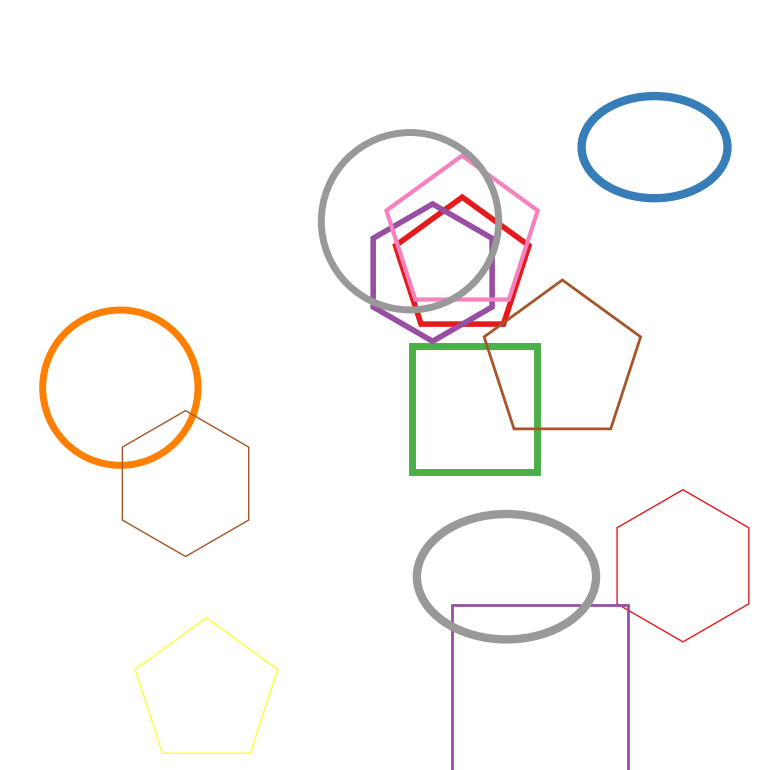[{"shape": "pentagon", "thickness": 2, "radius": 0.46, "center": [0.6, 0.653]}, {"shape": "hexagon", "thickness": 0.5, "radius": 0.49, "center": [0.887, 0.265]}, {"shape": "oval", "thickness": 3, "radius": 0.47, "center": [0.85, 0.809]}, {"shape": "square", "thickness": 2.5, "radius": 0.41, "center": [0.616, 0.469]}, {"shape": "square", "thickness": 1, "radius": 0.57, "center": [0.701, 0.1]}, {"shape": "hexagon", "thickness": 2, "radius": 0.45, "center": [0.562, 0.646]}, {"shape": "circle", "thickness": 2.5, "radius": 0.5, "center": [0.156, 0.497]}, {"shape": "pentagon", "thickness": 0.5, "radius": 0.49, "center": [0.268, 0.1]}, {"shape": "pentagon", "thickness": 1, "radius": 0.53, "center": [0.73, 0.529]}, {"shape": "hexagon", "thickness": 0.5, "radius": 0.47, "center": [0.241, 0.372]}, {"shape": "pentagon", "thickness": 1.5, "radius": 0.52, "center": [0.6, 0.695]}, {"shape": "circle", "thickness": 2.5, "radius": 0.58, "center": [0.532, 0.713]}, {"shape": "oval", "thickness": 3, "radius": 0.58, "center": [0.658, 0.251]}]